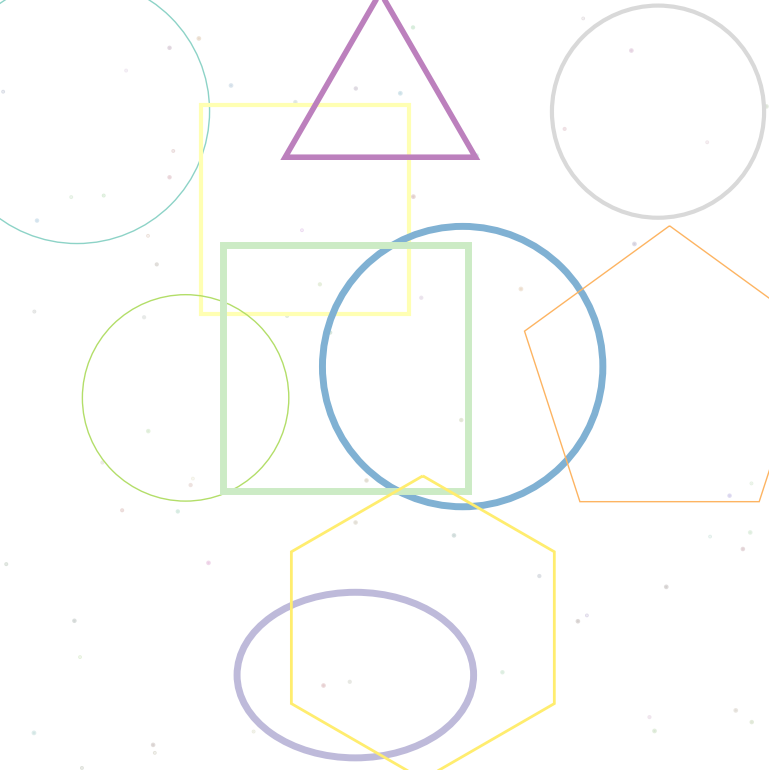[{"shape": "circle", "thickness": 0.5, "radius": 0.86, "center": [0.1, 0.856]}, {"shape": "square", "thickness": 1.5, "radius": 0.68, "center": [0.396, 0.728]}, {"shape": "oval", "thickness": 2.5, "radius": 0.77, "center": [0.461, 0.123]}, {"shape": "circle", "thickness": 2.5, "radius": 0.91, "center": [0.601, 0.524]}, {"shape": "pentagon", "thickness": 0.5, "radius": 0.99, "center": [0.87, 0.509]}, {"shape": "circle", "thickness": 0.5, "radius": 0.67, "center": [0.241, 0.483]}, {"shape": "circle", "thickness": 1.5, "radius": 0.69, "center": [0.855, 0.855]}, {"shape": "triangle", "thickness": 2, "radius": 0.71, "center": [0.494, 0.867]}, {"shape": "square", "thickness": 2.5, "radius": 0.8, "center": [0.449, 0.522]}, {"shape": "hexagon", "thickness": 1, "radius": 0.99, "center": [0.549, 0.185]}]